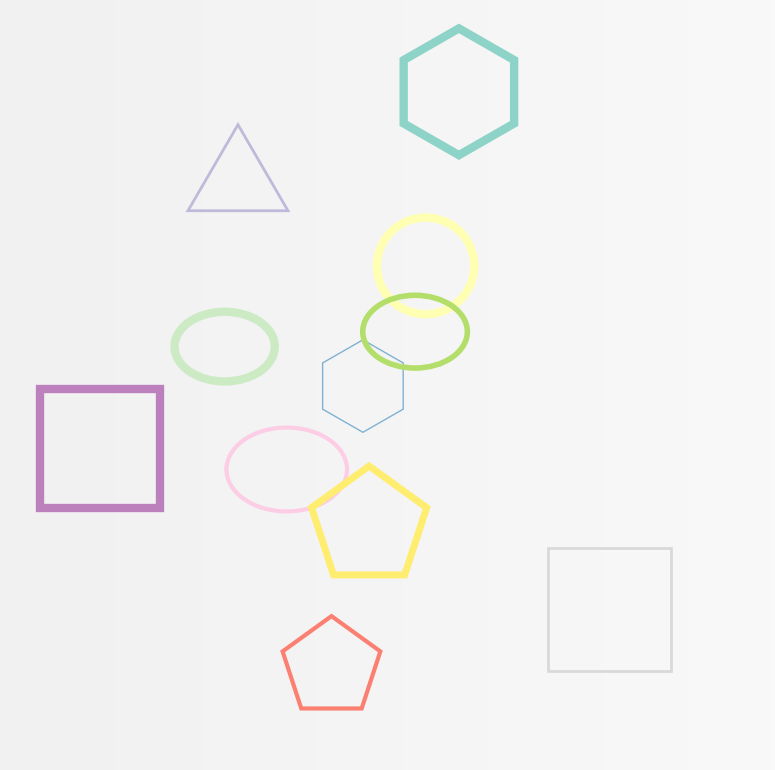[{"shape": "hexagon", "thickness": 3, "radius": 0.41, "center": [0.592, 0.881]}, {"shape": "circle", "thickness": 3, "radius": 0.31, "center": [0.549, 0.655]}, {"shape": "triangle", "thickness": 1, "radius": 0.37, "center": [0.307, 0.764]}, {"shape": "pentagon", "thickness": 1.5, "radius": 0.33, "center": [0.428, 0.134]}, {"shape": "hexagon", "thickness": 0.5, "radius": 0.3, "center": [0.468, 0.499]}, {"shape": "oval", "thickness": 2, "radius": 0.34, "center": [0.536, 0.569]}, {"shape": "oval", "thickness": 1.5, "radius": 0.39, "center": [0.37, 0.39]}, {"shape": "square", "thickness": 1, "radius": 0.4, "center": [0.786, 0.208]}, {"shape": "square", "thickness": 3, "radius": 0.39, "center": [0.129, 0.418]}, {"shape": "oval", "thickness": 3, "radius": 0.32, "center": [0.29, 0.55]}, {"shape": "pentagon", "thickness": 2.5, "radius": 0.39, "center": [0.476, 0.317]}]